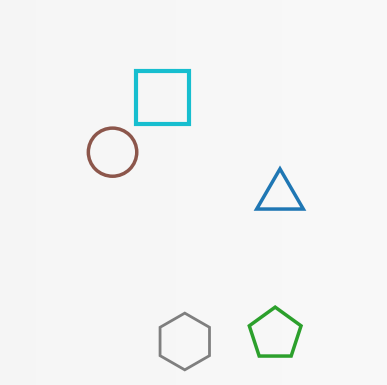[{"shape": "triangle", "thickness": 2.5, "radius": 0.35, "center": [0.723, 0.492]}, {"shape": "pentagon", "thickness": 2.5, "radius": 0.35, "center": [0.71, 0.132]}, {"shape": "circle", "thickness": 2.5, "radius": 0.31, "center": [0.29, 0.605]}, {"shape": "hexagon", "thickness": 2, "radius": 0.37, "center": [0.477, 0.113]}, {"shape": "square", "thickness": 3, "radius": 0.35, "center": [0.419, 0.747]}]